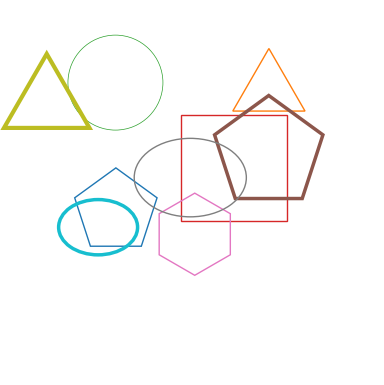[{"shape": "pentagon", "thickness": 1, "radius": 0.56, "center": [0.301, 0.451]}, {"shape": "triangle", "thickness": 1, "radius": 0.54, "center": [0.698, 0.766]}, {"shape": "circle", "thickness": 0.5, "radius": 0.62, "center": [0.3, 0.785]}, {"shape": "square", "thickness": 1, "radius": 0.69, "center": [0.607, 0.563]}, {"shape": "pentagon", "thickness": 2.5, "radius": 0.74, "center": [0.698, 0.604]}, {"shape": "hexagon", "thickness": 1, "radius": 0.53, "center": [0.506, 0.392]}, {"shape": "oval", "thickness": 1, "radius": 0.73, "center": [0.494, 0.539]}, {"shape": "triangle", "thickness": 3, "radius": 0.64, "center": [0.121, 0.732]}, {"shape": "oval", "thickness": 2.5, "radius": 0.51, "center": [0.255, 0.41]}]